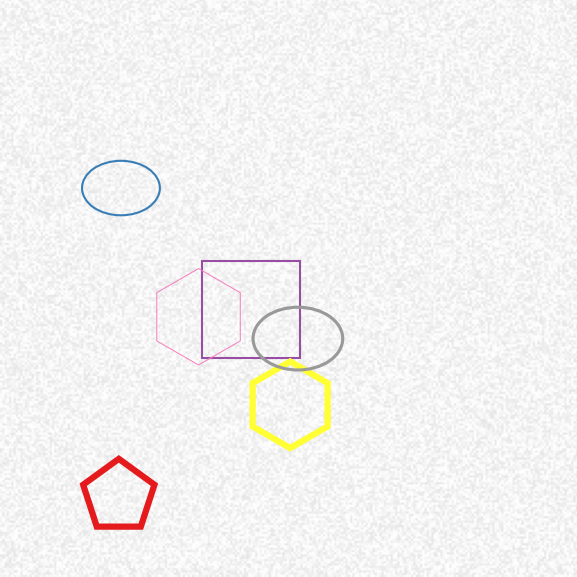[{"shape": "pentagon", "thickness": 3, "radius": 0.32, "center": [0.206, 0.14]}, {"shape": "oval", "thickness": 1, "radius": 0.34, "center": [0.209, 0.674]}, {"shape": "square", "thickness": 1, "radius": 0.42, "center": [0.435, 0.463]}, {"shape": "hexagon", "thickness": 3, "radius": 0.37, "center": [0.502, 0.298]}, {"shape": "hexagon", "thickness": 0.5, "radius": 0.42, "center": [0.344, 0.451]}, {"shape": "oval", "thickness": 1.5, "radius": 0.39, "center": [0.516, 0.413]}]